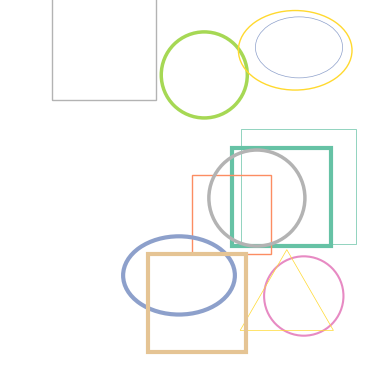[{"shape": "square", "thickness": 3, "radius": 0.64, "center": [0.731, 0.488]}, {"shape": "square", "thickness": 0.5, "radius": 0.75, "center": [0.776, 0.516]}, {"shape": "square", "thickness": 1, "radius": 0.51, "center": [0.602, 0.444]}, {"shape": "oval", "thickness": 3, "radius": 0.73, "center": [0.465, 0.285]}, {"shape": "oval", "thickness": 0.5, "radius": 0.57, "center": [0.777, 0.877]}, {"shape": "circle", "thickness": 1.5, "radius": 0.52, "center": [0.789, 0.231]}, {"shape": "circle", "thickness": 2.5, "radius": 0.56, "center": [0.531, 0.805]}, {"shape": "triangle", "thickness": 0.5, "radius": 0.7, "center": [0.745, 0.212]}, {"shape": "oval", "thickness": 1, "radius": 0.74, "center": [0.767, 0.869]}, {"shape": "square", "thickness": 3, "radius": 0.64, "center": [0.512, 0.214]}, {"shape": "circle", "thickness": 2.5, "radius": 0.62, "center": [0.667, 0.486]}, {"shape": "square", "thickness": 1, "radius": 0.67, "center": [0.269, 0.875]}]